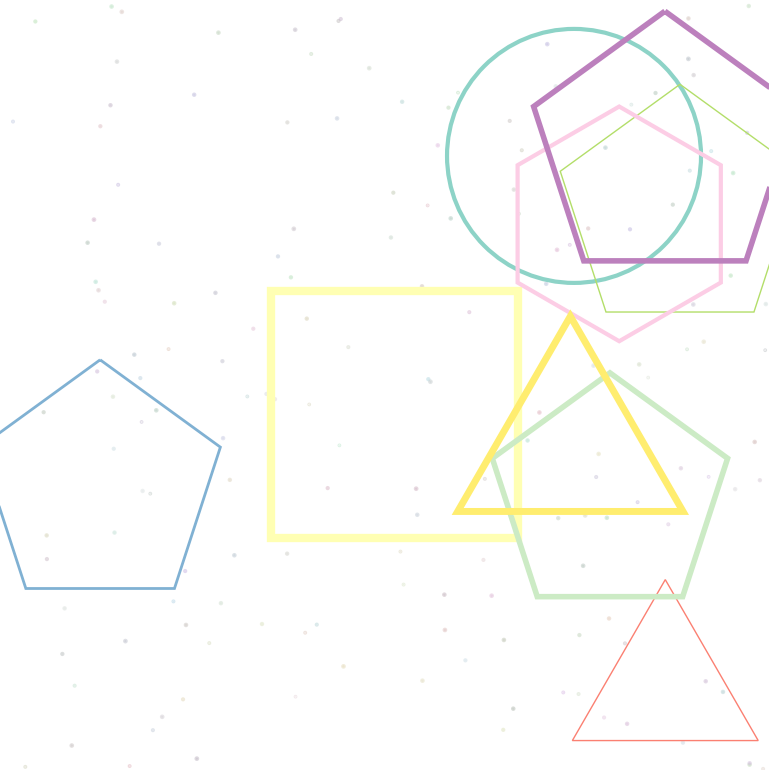[{"shape": "circle", "thickness": 1.5, "radius": 0.82, "center": [0.745, 0.798]}, {"shape": "square", "thickness": 3, "radius": 0.8, "center": [0.512, 0.461]}, {"shape": "triangle", "thickness": 0.5, "radius": 0.7, "center": [0.864, 0.108]}, {"shape": "pentagon", "thickness": 1, "radius": 0.82, "center": [0.13, 0.369]}, {"shape": "pentagon", "thickness": 0.5, "radius": 0.82, "center": [0.883, 0.727]}, {"shape": "hexagon", "thickness": 1.5, "radius": 0.76, "center": [0.804, 0.709]}, {"shape": "pentagon", "thickness": 2, "radius": 0.9, "center": [0.864, 0.806]}, {"shape": "pentagon", "thickness": 2, "radius": 0.8, "center": [0.792, 0.355]}, {"shape": "triangle", "thickness": 2.5, "radius": 0.84, "center": [0.741, 0.42]}]